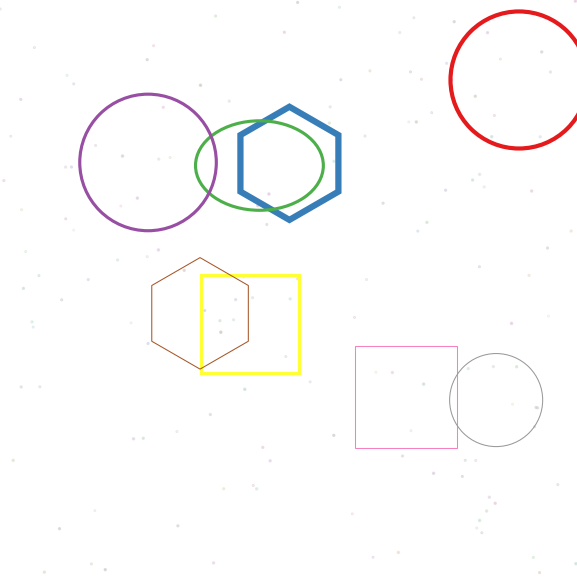[{"shape": "circle", "thickness": 2, "radius": 0.59, "center": [0.899, 0.861]}, {"shape": "hexagon", "thickness": 3, "radius": 0.49, "center": [0.501, 0.716]}, {"shape": "oval", "thickness": 1.5, "radius": 0.55, "center": [0.449, 0.712]}, {"shape": "circle", "thickness": 1.5, "radius": 0.59, "center": [0.256, 0.718]}, {"shape": "square", "thickness": 1.5, "radius": 0.42, "center": [0.433, 0.438]}, {"shape": "hexagon", "thickness": 0.5, "radius": 0.48, "center": [0.346, 0.457]}, {"shape": "square", "thickness": 0.5, "radius": 0.44, "center": [0.703, 0.312]}, {"shape": "circle", "thickness": 0.5, "radius": 0.4, "center": [0.859, 0.306]}]